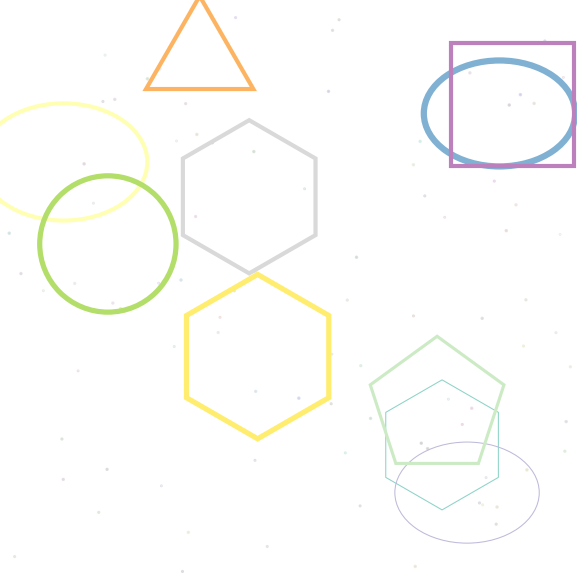[{"shape": "hexagon", "thickness": 0.5, "radius": 0.56, "center": [0.765, 0.229]}, {"shape": "oval", "thickness": 2, "radius": 0.73, "center": [0.11, 0.719]}, {"shape": "oval", "thickness": 0.5, "radius": 0.63, "center": [0.809, 0.146]}, {"shape": "oval", "thickness": 3, "radius": 0.66, "center": [0.865, 0.803]}, {"shape": "triangle", "thickness": 2, "radius": 0.54, "center": [0.346, 0.899]}, {"shape": "circle", "thickness": 2.5, "radius": 0.59, "center": [0.187, 0.577]}, {"shape": "hexagon", "thickness": 2, "radius": 0.66, "center": [0.432, 0.658]}, {"shape": "square", "thickness": 2, "radius": 0.53, "center": [0.887, 0.818]}, {"shape": "pentagon", "thickness": 1.5, "radius": 0.61, "center": [0.757, 0.295]}, {"shape": "hexagon", "thickness": 2.5, "radius": 0.71, "center": [0.446, 0.382]}]